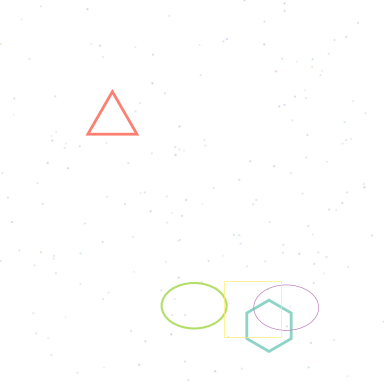[{"shape": "hexagon", "thickness": 2, "radius": 0.33, "center": [0.699, 0.154]}, {"shape": "triangle", "thickness": 2, "radius": 0.37, "center": [0.292, 0.688]}, {"shape": "oval", "thickness": 1.5, "radius": 0.42, "center": [0.504, 0.206]}, {"shape": "oval", "thickness": 0.5, "radius": 0.42, "center": [0.743, 0.201]}, {"shape": "square", "thickness": 0.5, "radius": 0.37, "center": [0.656, 0.198]}]